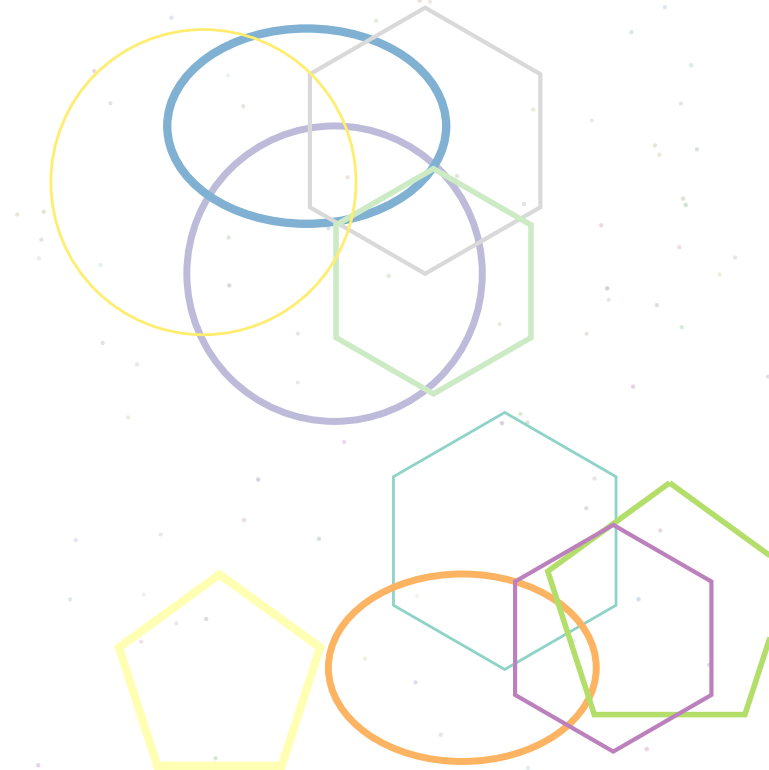[{"shape": "hexagon", "thickness": 1, "radius": 0.83, "center": [0.656, 0.297]}, {"shape": "pentagon", "thickness": 3, "radius": 0.69, "center": [0.285, 0.117]}, {"shape": "circle", "thickness": 2.5, "radius": 0.96, "center": [0.435, 0.645]}, {"shape": "oval", "thickness": 3, "radius": 0.91, "center": [0.398, 0.836]}, {"shape": "oval", "thickness": 2.5, "radius": 0.87, "center": [0.6, 0.133]}, {"shape": "pentagon", "thickness": 2, "radius": 0.83, "center": [0.87, 0.207]}, {"shape": "hexagon", "thickness": 1.5, "radius": 0.86, "center": [0.552, 0.817]}, {"shape": "hexagon", "thickness": 1.5, "radius": 0.74, "center": [0.796, 0.171]}, {"shape": "hexagon", "thickness": 2, "radius": 0.73, "center": [0.563, 0.635]}, {"shape": "circle", "thickness": 1, "radius": 0.99, "center": [0.264, 0.763]}]